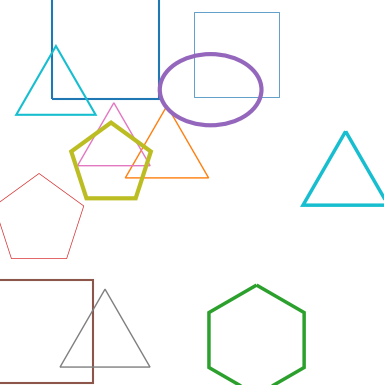[{"shape": "square", "thickness": 0.5, "radius": 0.55, "center": [0.615, 0.859]}, {"shape": "square", "thickness": 1.5, "radius": 0.7, "center": [0.273, 0.882]}, {"shape": "triangle", "thickness": 1, "radius": 0.62, "center": [0.434, 0.6]}, {"shape": "hexagon", "thickness": 2.5, "radius": 0.71, "center": [0.666, 0.117]}, {"shape": "pentagon", "thickness": 0.5, "radius": 0.61, "center": [0.101, 0.427]}, {"shape": "oval", "thickness": 3, "radius": 0.66, "center": [0.547, 0.767]}, {"shape": "square", "thickness": 1.5, "radius": 0.67, "center": [0.107, 0.139]}, {"shape": "triangle", "thickness": 1, "radius": 0.54, "center": [0.296, 0.624]}, {"shape": "triangle", "thickness": 1, "radius": 0.67, "center": [0.273, 0.114]}, {"shape": "pentagon", "thickness": 3, "radius": 0.54, "center": [0.288, 0.573]}, {"shape": "triangle", "thickness": 1.5, "radius": 0.6, "center": [0.145, 0.761]}, {"shape": "triangle", "thickness": 2.5, "radius": 0.64, "center": [0.898, 0.531]}]